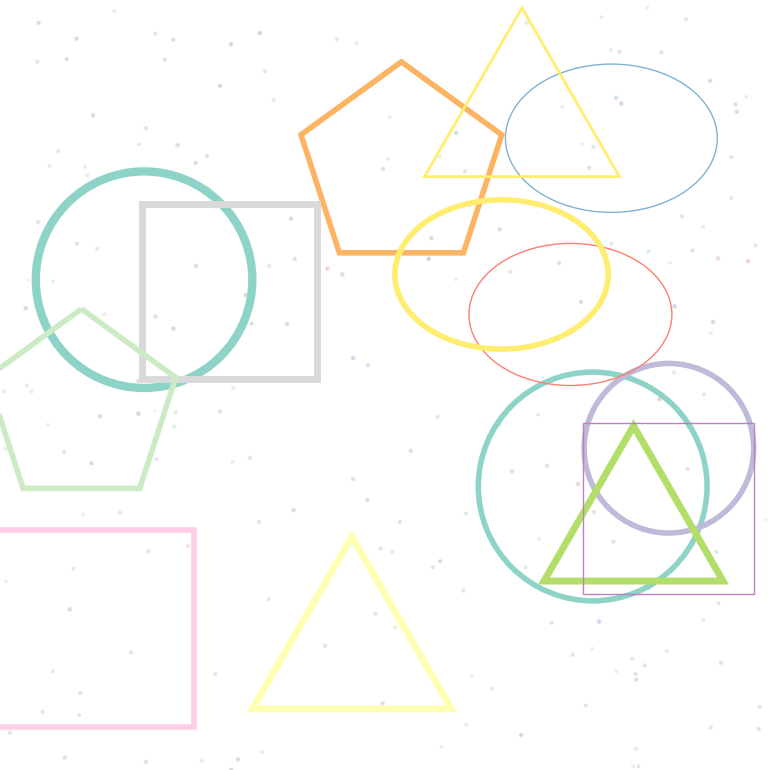[{"shape": "circle", "thickness": 3, "radius": 0.7, "center": [0.187, 0.637]}, {"shape": "circle", "thickness": 2, "radius": 0.74, "center": [0.77, 0.368]}, {"shape": "triangle", "thickness": 2.5, "radius": 0.75, "center": [0.457, 0.154]}, {"shape": "circle", "thickness": 2, "radius": 0.55, "center": [0.869, 0.418]}, {"shape": "oval", "thickness": 0.5, "radius": 0.66, "center": [0.741, 0.592]}, {"shape": "oval", "thickness": 0.5, "radius": 0.69, "center": [0.794, 0.82]}, {"shape": "pentagon", "thickness": 2, "radius": 0.69, "center": [0.521, 0.783]}, {"shape": "triangle", "thickness": 2.5, "radius": 0.67, "center": [0.823, 0.313]}, {"shape": "square", "thickness": 2, "radius": 0.64, "center": [0.124, 0.184]}, {"shape": "square", "thickness": 2.5, "radius": 0.57, "center": [0.298, 0.622]}, {"shape": "square", "thickness": 0.5, "radius": 0.56, "center": [0.868, 0.34]}, {"shape": "pentagon", "thickness": 2, "radius": 0.64, "center": [0.106, 0.47]}, {"shape": "triangle", "thickness": 1, "radius": 0.73, "center": [0.678, 0.844]}, {"shape": "oval", "thickness": 2, "radius": 0.69, "center": [0.651, 0.644]}]